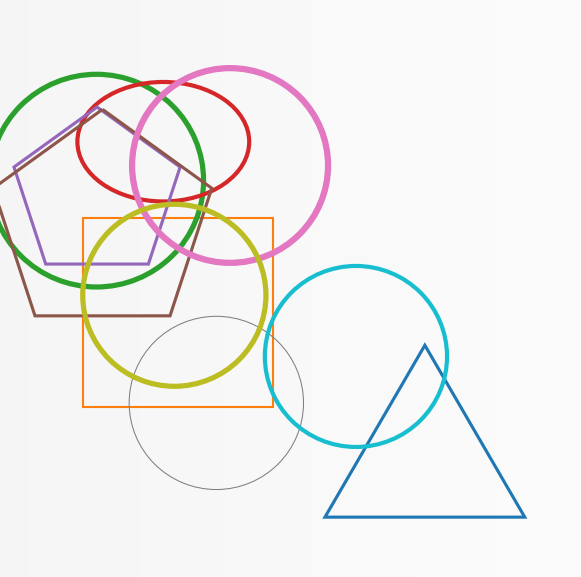[{"shape": "triangle", "thickness": 1.5, "radius": 0.99, "center": [0.731, 0.203]}, {"shape": "square", "thickness": 1, "radius": 0.82, "center": [0.306, 0.459]}, {"shape": "circle", "thickness": 2.5, "radius": 0.92, "center": [0.166, 0.686]}, {"shape": "oval", "thickness": 2, "radius": 0.74, "center": [0.281, 0.754]}, {"shape": "pentagon", "thickness": 1.5, "radius": 0.75, "center": [0.167, 0.663]}, {"shape": "pentagon", "thickness": 1.5, "radius": 0.99, "center": [0.176, 0.612]}, {"shape": "circle", "thickness": 3, "radius": 0.84, "center": [0.396, 0.713]}, {"shape": "circle", "thickness": 0.5, "radius": 0.75, "center": [0.372, 0.301]}, {"shape": "circle", "thickness": 2.5, "radius": 0.79, "center": [0.3, 0.488]}, {"shape": "circle", "thickness": 2, "radius": 0.78, "center": [0.612, 0.382]}]